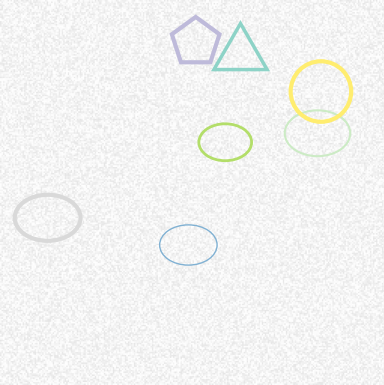[{"shape": "triangle", "thickness": 2.5, "radius": 0.4, "center": [0.625, 0.859]}, {"shape": "pentagon", "thickness": 3, "radius": 0.33, "center": [0.508, 0.891]}, {"shape": "oval", "thickness": 1, "radius": 0.37, "center": [0.489, 0.364]}, {"shape": "oval", "thickness": 2, "radius": 0.34, "center": [0.585, 0.631]}, {"shape": "oval", "thickness": 3, "radius": 0.43, "center": [0.124, 0.434]}, {"shape": "oval", "thickness": 1.5, "radius": 0.43, "center": [0.825, 0.654]}, {"shape": "circle", "thickness": 3, "radius": 0.39, "center": [0.834, 0.762]}]